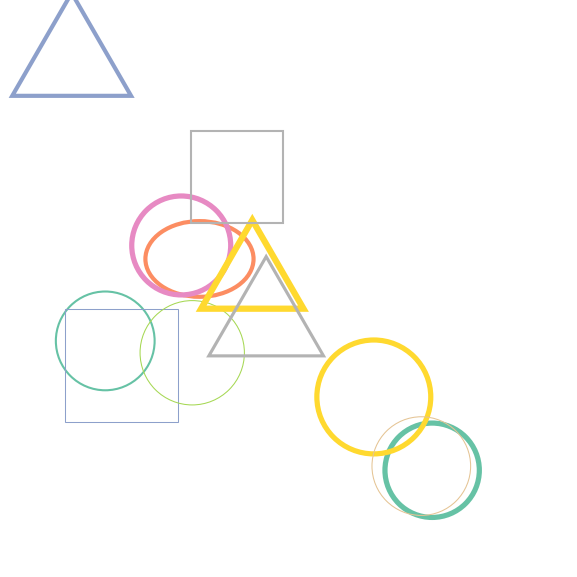[{"shape": "circle", "thickness": 1, "radius": 0.43, "center": [0.182, 0.409]}, {"shape": "circle", "thickness": 2.5, "radius": 0.41, "center": [0.748, 0.185]}, {"shape": "oval", "thickness": 2, "radius": 0.47, "center": [0.345, 0.551]}, {"shape": "triangle", "thickness": 2, "radius": 0.59, "center": [0.124, 0.893]}, {"shape": "square", "thickness": 0.5, "radius": 0.49, "center": [0.21, 0.366]}, {"shape": "circle", "thickness": 2.5, "radius": 0.43, "center": [0.314, 0.574]}, {"shape": "circle", "thickness": 0.5, "radius": 0.45, "center": [0.333, 0.388]}, {"shape": "triangle", "thickness": 3, "radius": 0.51, "center": [0.437, 0.516]}, {"shape": "circle", "thickness": 2.5, "radius": 0.49, "center": [0.647, 0.312]}, {"shape": "circle", "thickness": 0.5, "radius": 0.43, "center": [0.73, 0.192]}, {"shape": "square", "thickness": 1, "radius": 0.4, "center": [0.41, 0.693]}, {"shape": "triangle", "thickness": 1.5, "radius": 0.57, "center": [0.461, 0.44]}]